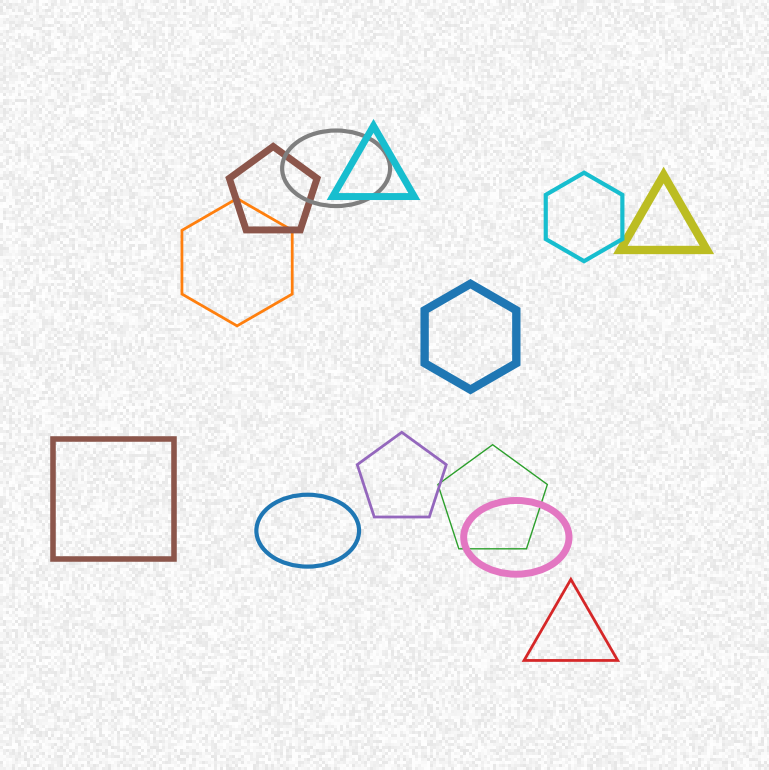[{"shape": "oval", "thickness": 1.5, "radius": 0.33, "center": [0.4, 0.311]}, {"shape": "hexagon", "thickness": 3, "radius": 0.34, "center": [0.611, 0.563]}, {"shape": "hexagon", "thickness": 1, "radius": 0.41, "center": [0.308, 0.659]}, {"shape": "pentagon", "thickness": 0.5, "radius": 0.37, "center": [0.64, 0.348]}, {"shape": "triangle", "thickness": 1, "radius": 0.35, "center": [0.741, 0.177]}, {"shape": "pentagon", "thickness": 1, "radius": 0.3, "center": [0.522, 0.378]}, {"shape": "pentagon", "thickness": 2.5, "radius": 0.3, "center": [0.355, 0.75]}, {"shape": "square", "thickness": 2, "radius": 0.39, "center": [0.147, 0.352]}, {"shape": "oval", "thickness": 2.5, "radius": 0.34, "center": [0.671, 0.302]}, {"shape": "oval", "thickness": 1.5, "radius": 0.35, "center": [0.437, 0.781]}, {"shape": "triangle", "thickness": 3, "radius": 0.32, "center": [0.862, 0.708]}, {"shape": "triangle", "thickness": 2.5, "radius": 0.31, "center": [0.485, 0.775]}, {"shape": "hexagon", "thickness": 1.5, "radius": 0.29, "center": [0.759, 0.718]}]